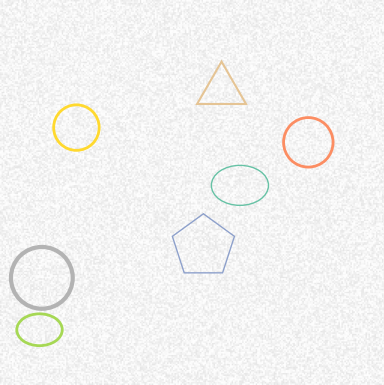[{"shape": "oval", "thickness": 1, "radius": 0.37, "center": [0.623, 0.519]}, {"shape": "circle", "thickness": 2, "radius": 0.32, "center": [0.801, 0.63]}, {"shape": "pentagon", "thickness": 1, "radius": 0.42, "center": [0.528, 0.36]}, {"shape": "oval", "thickness": 2, "radius": 0.3, "center": [0.103, 0.144]}, {"shape": "circle", "thickness": 2, "radius": 0.3, "center": [0.199, 0.669]}, {"shape": "triangle", "thickness": 1.5, "radius": 0.37, "center": [0.575, 0.767]}, {"shape": "circle", "thickness": 3, "radius": 0.4, "center": [0.109, 0.278]}]